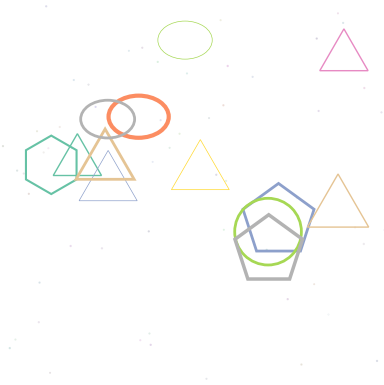[{"shape": "triangle", "thickness": 1, "radius": 0.36, "center": [0.201, 0.58]}, {"shape": "hexagon", "thickness": 1.5, "radius": 0.38, "center": [0.133, 0.572]}, {"shape": "oval", "thickness": 3, "radius": 0.39, "center": [0.36, 0.697]}, {"shape": "pentagon", "thickness": 2, "radius": 0.49, "center": [0.723, 0.426]}, {"shape": "triangle", "thickness": 0.5, "radius": 0.44, "center": [0.281, 0.522]}, {"shape": "triangle", "thickness": 1, "radius": 0.36, "center": [0.893, 0.853]}, {"shape": "circle", "thickness": 2, "radius": 0.43, "center": [0.696, 0.398]}, {"shape": "oval", "thickness": 0.5, "radius": 0.35, "center": [0.481, 0.896]}, {"shape": "triangle", "thickness": 0.5, "radius": 0.43, "center": [0.52, 0.551]}, {"shape": "triangle", "thickness": 1, "radius": 0.46, "center": [0.878, 0.456]}, {"shape": "triangle", "thickness": 2, "radius": 0.44, "center": [0.273, 0.578]}, {"shape": "oval", "thickness": 2, "radius": 0.35, "center": [0.28, 0.691]}, {"shape": "pentagon", "thickness": 2.5, "radius": 0.46, "center": [0.698, 0.35]}]